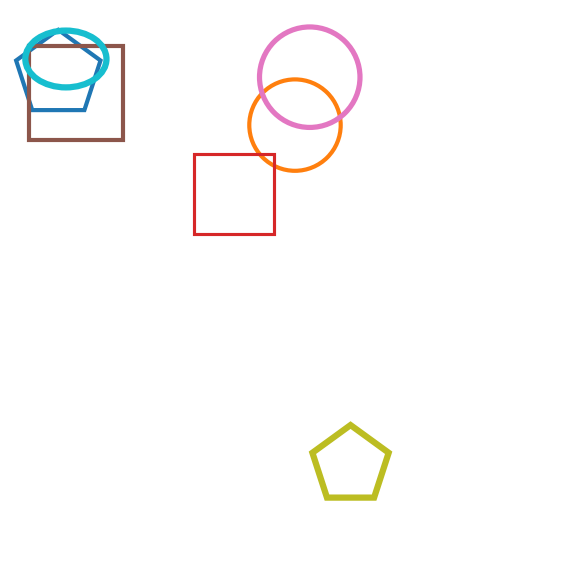[{"shape": "pentagon", "thickness": 2, "radius": 0.38, "center": [0.101, 0.871]}, {"shape": "circle", "thickness": 2, "radius": 0.4, "center": [0.511, 0.783]}, {"shape": "square", "thickness": 1.5, "radius": 0.35, "center": [0.405, 0.663]}, {"shape": "square", "thickness": 2, "radius": 0.41, "center": [0.132, 0.837]}, {"shape": "circle", "thickness": 2.5, "radius": 0.43, "center": [0.536, 0.865]}, {"shape": "pentagon", "thickness": 3, "radius": 0.35, "center": [0.607, 0.194]}, {"shape": "oval", "thickness": 3, "radius": 0.35, "center": [0.114, 0.897]}]